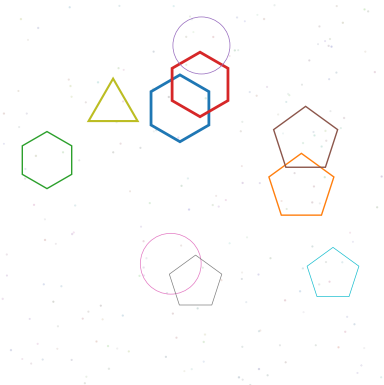[{"shape": "hexagon", "thickness": 2, "radius": 0.43, "center": [0.467, 0.719]}, {"shape": "pentagon", "thickness": 1, "radius": 0.44, "center": [0.783, 0.513]}, {"shape": "hexagon", "thickness": 1, "radius": 0.37, "center": [0.122, 0.584]}, {"shape": "hexagon", "thickness": 2, "radius": 0.42, "center": [0.52, 0.781]}, {"shape": "circle", "thickness": 0.5, "radius": 0.37, "center": [0.523, 0.882]}, {"shape": "pentagon", "thickness": 1, "radius": 0.44, "center": [0.794, 0.636]}, {"shape": "circle", "thickness": 0.5, "radius": 0.39, "center": [0.443, 0.315]}, {"shape": "pentagon", "thickness": 0.5, "radius": 0.36, "center": [0.508, 0.266]}, {"shape": "triangle", "thickness": 1.5, "radius": 0.37, "center": [0.294, 0.722]}, {"shape": "pentagon", "thickness": 0.5, "radius": 0.35, "center": [0.865, 0.287]}]